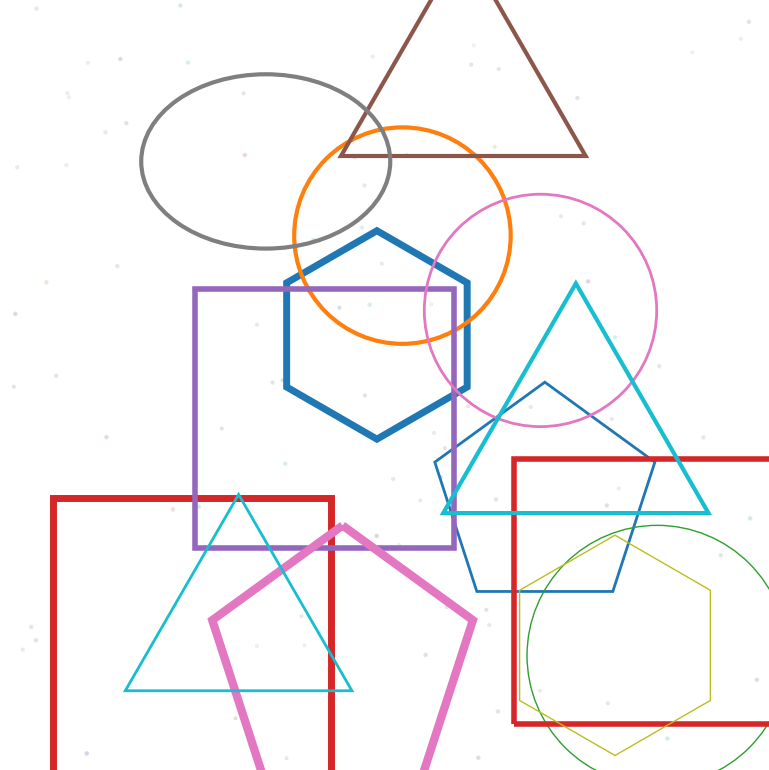[{"shape": "hexagon", "thickness": 2.5, "radius": 0.68, "center": [0.489, 0.565]}, {"shape": "pentagon", "thickness": 1, "radius": 0.75, "center": [0.708, 0.353]}, {"shape": "circle", "thickness": 1.5, "radius": 0.7, "center": [0.523, 0.694]}, {"shape": "circle", "thickness": 0.5, "radius": 0.85, "center": [0.854, 0.149]}, {"shape": "square", "thickness": 2.5, "radius": 0.9, "center": [0.249, 0.173]}, {"shape": "square", "thickness": 2, "radius": 0.86, "center": [0.84, 0.232]}, {"shape": "square", "thickness": 2, "radius": 0.84, "center": [0.422, 0.456]}, {"shape": "triangle", "thickness": 1.5, "radius": 0.92, "center": [0.602, 0.889]}, {"shape": "pentagon", "thickness": 3, "radius": 0.89, "center": [0.445, 0.14]}, {"shape": "circle", "thickness": 1, "radius": 0.75, "center": [0.702, 0.597]}, {"shape": "oval", "thickness": 1.5, "radius": 0.81, "center": [0.345, 0.79]}, {"shape": "hexagon", "thickness": 0.5, "radius": 0.72, "center": [0.799, 0.162]}, {"shape": "triangle", "thickness": 1, "radius": 0.85, "center": [0.31, 0.188]}, {"shape": "triangle", "thickness": 1.5, "radius": 0.99, "center": [0.748, 0.433]}]